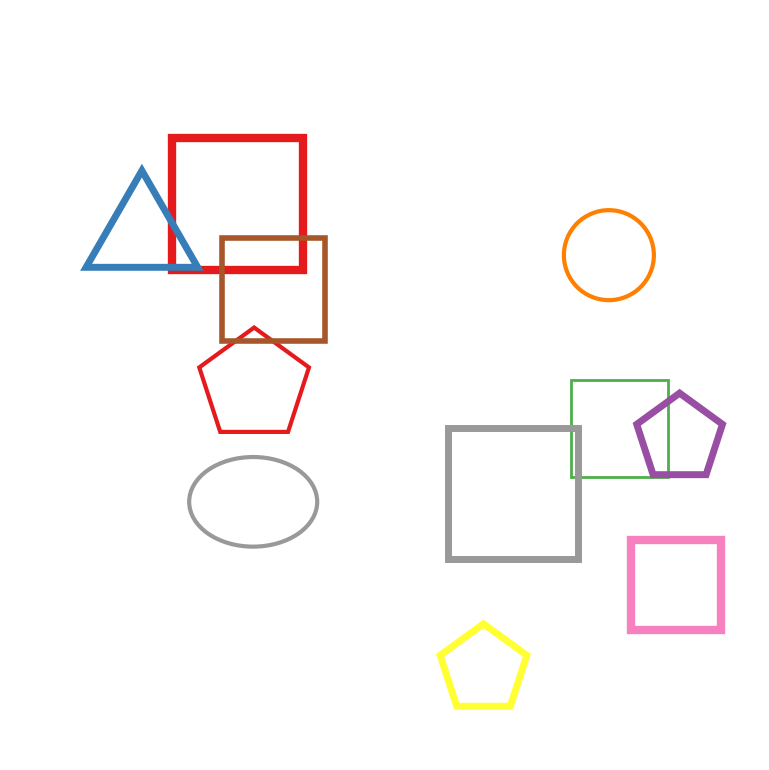[{"shape": "square", "thickness": 3, "radius": 0.43, "center": [0.309, 0.735]}, {"shape": "pentagon", "thickness": 1.5, "radius": 0.37, "center": [0.33, 0.5]}, {"shape": "triangle", "thickness": 2.5, "radius": 0.42, "center": [0.184, 0.695]}, {"shape": "square", "thickness": 1, "radius": 0.31, "center": [0.804, 0.444]}, {"shape": "pentagon", "thickness": 2.5, "radius": 0.29, "center": [0.883, 0.431]}, {"shape": "circle", "thickness": 1.5, "radius": 0.29, "center": [0.791, 0.669]}, {"shape": "pentagon", "thickness": 2.5, "radius": 0.3, "center": [0.628, 0.131]}, {"shape": "square", "thickness": 2, "radius": 0.33, "center": [0.355, 0.625]}, {"shape": "square", "thickness": 3, "radius": 0.29, "center": [0.878, 0.24]}, {"shape": "square", "thickness": 2.5, "radius": 0.42, "center": [0.666, 0.359]}, {"shape": "oval", "thickness": 1.5, "radius": 0.42, "center": [0.329, 0.348]}]